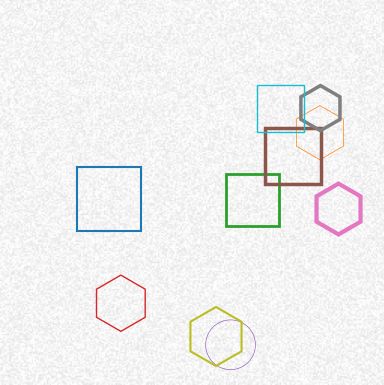[{"shape": "square", "thickness": 1.5, "radius": 0.42, "center": [0.283, 0.483]}, {"shape": "hexagon", "thickness": 0.5, "radius": 0.35, "center": [0.831, 0.655]}, {"shape": "square", "thickness": 2, "radius": 0.34, "center": [0.656, 0.48]}, {"shape": "hexagon", "thickness": 1, "radius": 0.37, "center": [0.314, 0.212]}, {"shape": "circle", "thickness": 0.5, "radius": 0.32, "center": [0.599, 0.104]}, {"shape": "square", "thickness": 2.5, "radius": 0.36, "center": [0.761, 0.594]}, {"shape": "hexagon", "thickness": 3, "radius": 0.33, "center": [0.879, 0.457]}, {"shape": "hexagon", "thickness": 2.5, "radius": 0.29, "center": [0.832, 0.719]}, {"shape": "hexagon", "thickness": 1.5, "radius": 0.38, "center": [0.561, 0.126]}, {"shape": "square", "thickness": 1, "radius": 0.31, "center": [0.729, 0.718]}]